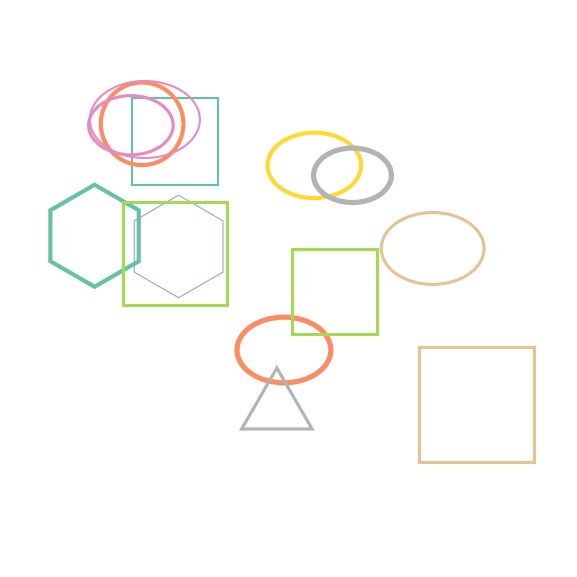[{"shape": "square", "thickness": 1, "radius": 0.37, "center": [0.303, 0.754]}, {"shape": "hexagon", "thickness": 2, "radius": 0.44, "center": [0.164, 0.591]}, {"shape": "oval", "thickness": 2.5, "radius": 0.41, "center": [0.492, 0.393]}, {"shape": "circle", "thickness": 2, "radius": 0.36, "center": [0.246, 0.785]}, {"shape": "hexagon", "thickness": 0.5, "radius": 0.44, "center": [0.309, 0.572]}, {"shape": "oval", "thickness": 1.5, "radius": 0.37, "center": [0.227, 0.782]}, {"shape": "oval", "thickness": 1, "radius": 0.48, "center": [0.251, 0.792]}, {"shape": "square", "thickness": 1.5, "radius": 0.45, "center": [0.303, 0.56]}, {"shape": "square", "thickness": 1.5, "radius": 0.37, "center": [0.579, 0.494]}, {"shape": "oval", "thickness": 2, "radius": 0.4, "center": [0.544, 0.713]}, {"shape": "square", "thickness": 1.5, "radius": 0.5, "center": [0.825, 0.299]}, {"shape": "oval", "thickness": 1.5, "radius": 0.44, "center": [0.749, 0.569]}, {"shape": "oval", "thickness": 2.5, "radius": 0.34, "center": [0.61, 0.696]}, {"shape": "triangle", "thickness": 1.5, "radius": 0.35, "center": [0.479, 0.292]}]